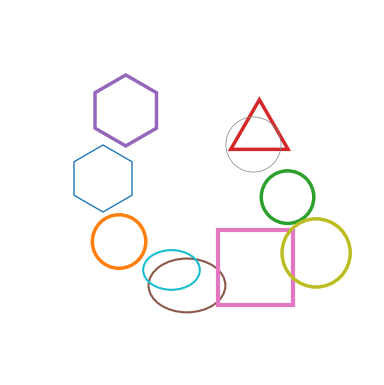[{"shape": "hexagon", "thickness": 1, "radius": 0.43, "center": [0.268, 0.536]}, {"shape": "circle", "thickness": 2.5, "radius": 0.35, "center": [0.309, 0.373]}, {"shape": "circle", "thickness": 2.5, "radius": 0.34, "center": [0.747, 0.488]}, {"shape": "triangle", "thickness": 2.5, "radius": 0.43, "center": [0.674, 0.655]}, {"shape": "hexagon", "thickness": 2.5, "radius": 0.46, "center": [0.327, 0.713]}, {"shape": "oval", "thickness": 1.5, "radius": 0.5, "center": [0.486, 0.259]}, {"shape": "square", "thickness": 3, "radius": 0.49, "center": [0.664, 0.305]}, {"shape": "circle", "thickness": 0.5, "radius": 0.36, "center": [0.658, 0.625]}, {"shape": "circle", "thickness": 2.5, "radius": 0.44, "center": [0.821, 0.343]}, {"shape": "oval", "thickness": 1.5, "radius": 0.37, "center": [0.445, 0.299]}]